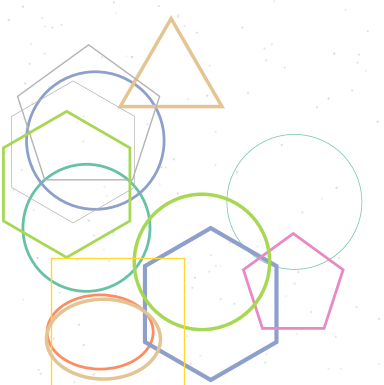[{"shape": "circle", "thickness": 0.5, "radius": 0.88, "center": [0.765, 0.476]}, {"shape": "circle", "thickness": 2, "radius": 0.83, "center": [0.225, 0.408]}, {"shape": "oval", "thickness": 2, "radius": 0.69, "center": [0.26, 0.138]}, {"shape": "hexagon", "thickness": 3, "radius": 0.99, "center": [0.547, 0.21]}, {"shape": "circle", "thickness": 2, "radius": 0.89, "center": [0.248, 0.635]}, {"shape": "pentagon", "thickness": 2, "radius": 0.68, "center": [0.762, 0.257]}, {"shape": "hexagon", "thickness": 2, "radius": 0.95, "center": [0.173, 0.521]}, {"shape": "circle", "thickness": 2.5, "radius": 0.88, "center": [0.525, 0.32]}, {"shape": "square", "thickness": 1, "radius": 0.86, "center": [0.304, 0.158]}, {"shape": "triangle", "thickness": 2.5, "radius": 0.76, "center": [0.444, 0.799]}, {"shape": "oval", "thickness": 2.5, "radius": 0.74, "center": [0.269, 0.119]}, {"shape": "pentagon", "thickness": 1, "radius": 0.97, "center": [0.23, 0.69]}, {"shape": "hexagon", "thickness": 0.5, "radius": 0.92, "center": [0.19, 0.605]}]